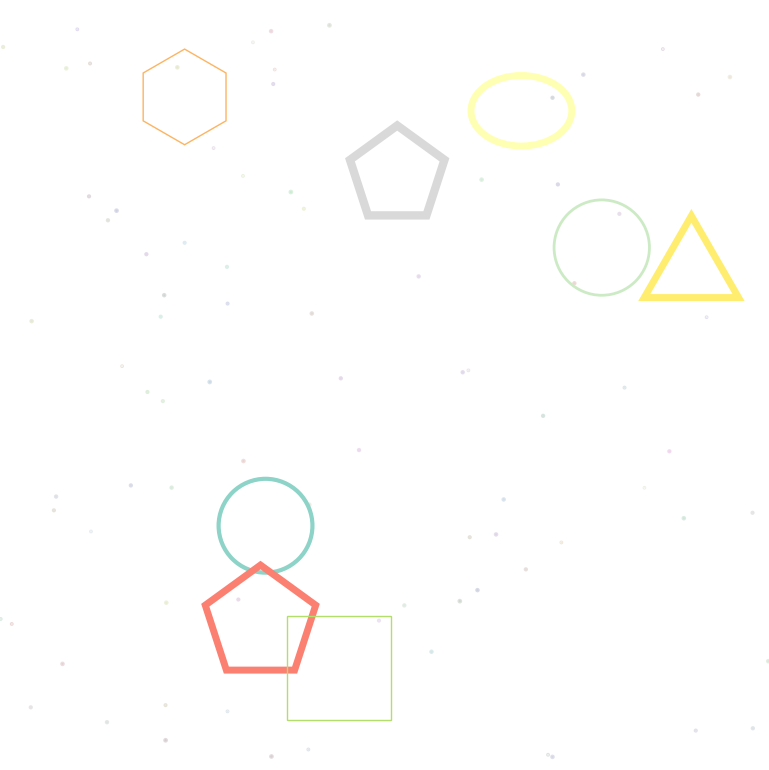[{"shape": "circle", "thickness": 1.5, "radius": 0.3, "center": [0.345, 0.317]}, {"shape": "oval", "thickness": 2.5, "radius": 0.33, "center": [0.677, 0.856]}, {"shape": "pentagon", "thickness": 2.5, "radius": 0.38, "center": [0.338, 0.191]}, {"shape": "hexagon", "thickness": 0.5, "radius": 0.31, "center": [0.24, 0.874]}, {"shape": "square", "thickness": 0.5, "radius": 0.34, "center": [0.44, 0.132]}, {"shape": "pentagon", "thickness": 3, "radius": 0.32, "center": [0.516, 0.772]}, {"shape": "circle", "thickness": 1, "radius": 0.31, "center": [0.781, 0.678]}, {"shape": "triangle", "thickness": 2.5, "radius": 0.35, "center": [0.898, 0.649]}]